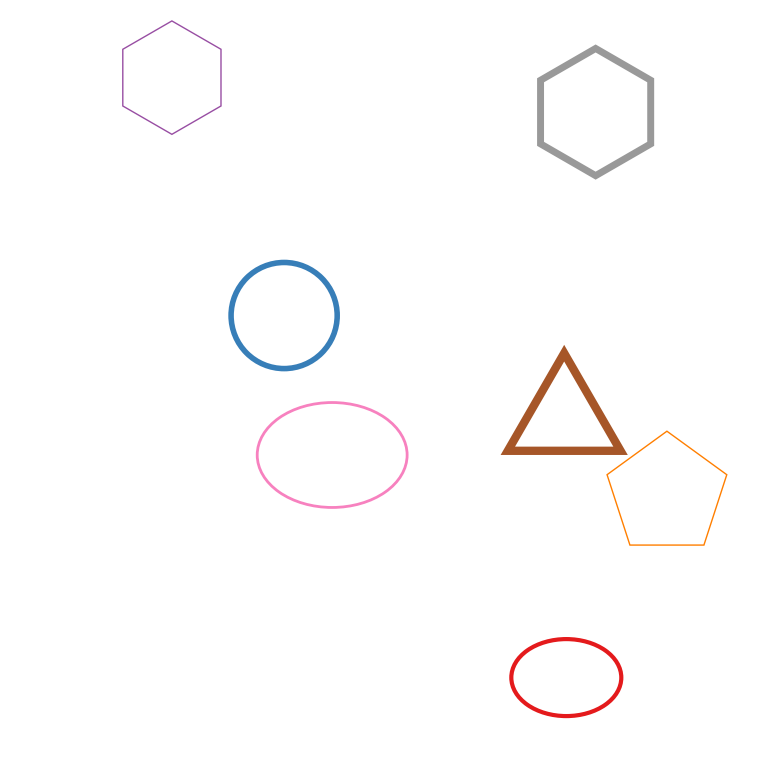[{"shape": "oval", "thickness": 1.5, "radius": 0.36, "center": [0.735, 0.12]}, {"shape": "circle", "thickness": 2, "radius": 0.34, "center": [0.369, 0.59]}, {"shape": "hexagon", "thickness": 0.5, "radius": 0.37, "center": [0.223, 0.899]}, {"shape": "pentagon", "thickness": 0.5, "radius": 0.41, "center": [0.866, 0.358]}, {"shape": "triangle", "thickness": 3, "radius": 0.42, "center": [0.733, 0.457]}, {"shape": "oval", "thickness": 1, "radius": 0.49, "center": [0.431, 0.409]}, {"shape": "hexagon", "thickness": 2.5, "radius": 0.41, "center": [0.774, 0.854]}]